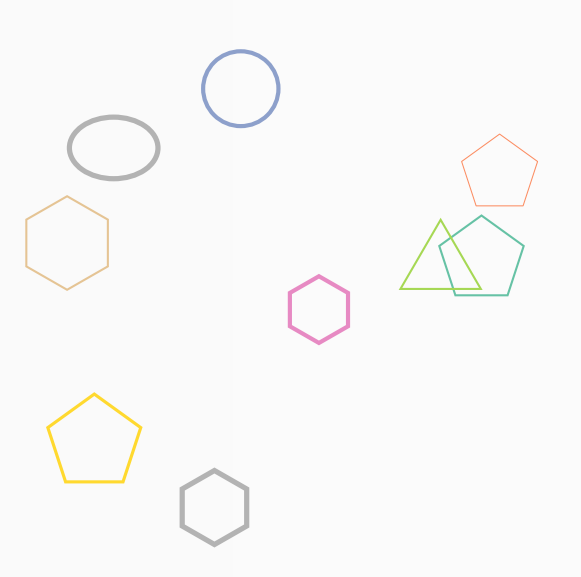[{"shape": "pentagon", "thickness": 1, "radius": 0.38, "center": [0.828, 0.55]}, {"shape": "pentagon", "thickness": 0.5, "radius": 0.34, "center": [0.86, 0.698]}, {"shape": "circle", "thickness": 2, "radius": 0.32, "center": [0.414, 0.846]}, {"shape": "hexagon", "thickness": 2, "radius": 0.29, "center": [0.549, 0.463]}, {"shape": "triangle", "thickness": 1, "radius": 0.4, "center": [0.758, 0.539]}, {"shape": "pentagon", "thickness": 1.5, "radius": 0.42, "center": [0.162, 0.233]}, {"shape": "hexagon", "thickness": 1, "radius": 0.4, "center": [0.115, 0.578]}, {"shape": "hexagon", "thickness": 2.5, "radius": 0.32, "center": [0.369, 0.12]}, {"shape": "oval", "thickness": 2.5, "radius": 0.38, "center": [0.196, 0.743]}]